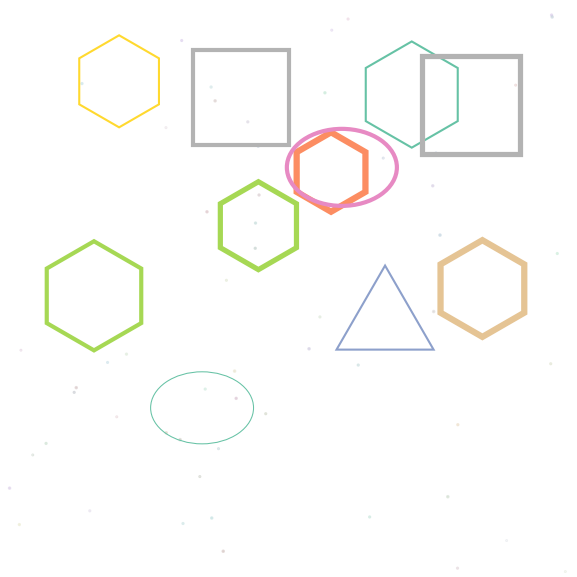[{"shape": "hexagon", "thickness": 1, "radius": 0.46, "center": [0.713, 0.835]}, {"shape": "oval", "thickness": 0.5, "radius": 0.45, "center": [0.35, 0.293]}, {"shape": "hexagon", "thickness": 3, "radius": 0.34, "center": [0.573, 0.701]}, {"shape": "triangle", "thickness": 1, "radius": 0.49, "center": [0.667, 0.442]}, {"shape": "oval", "thickness": 2, "radius": 0.48, "center": [0.592, 0.709]}, {"shape": "hexagon", "thickness": 2, "radius": 0.47, "center": [0.163, 0.487]}, {"shape": "hexagon", "thickness": 2.5, "radius": 0.38, "center": [0.447, 0.608]}, {"shape": "hexagon", "thickness": 1, "radius": 0.4, "center": [0.206, 0.858]}, {"shape": "hexagon", "thickness": 3, "radius": 0.42, "center": [0.835, 0.5]}, {"shape": "square", "thickness": 2.5, "radius": 0.42, "center": [0.815, 0.817]}, {"shape": "square", "thickness": 2, "radius": 0.41, "center": [0.417, 0.83]}]